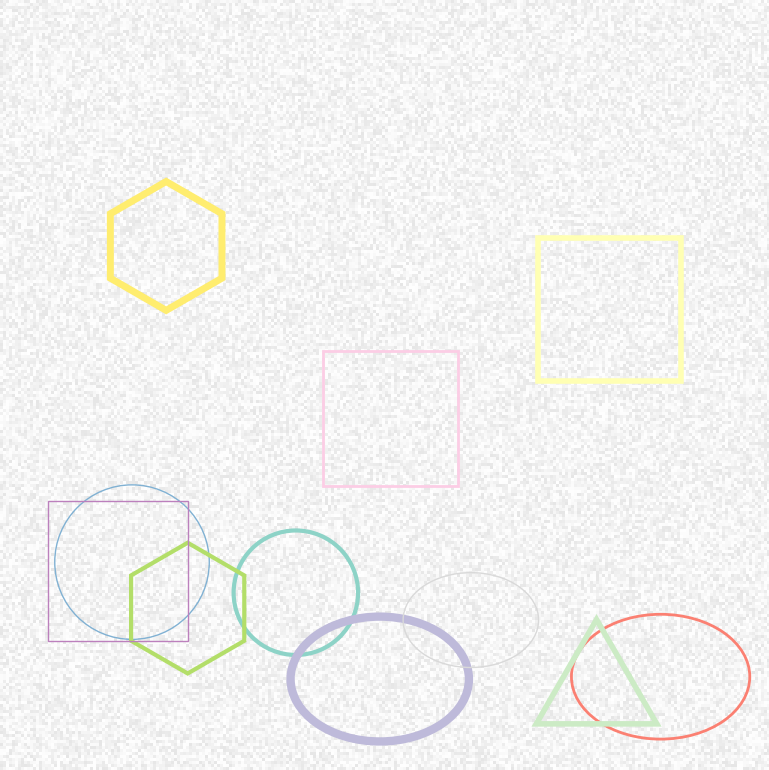[{"shape": "circle", "thickness": 1.5, "radius": 0.4, "center": [0.384, 0.23]}, {"shape": "square", "thickness": 2, "radius": 0.47, "center": [0.791, 0.598]}, {"shape": "oval", "thickness": 3, "radius": 0.58, "center": [0.493, 0.118]}, {"shape": "oval", "thickness": 1, "radius": 0.58, "center": [0.858, 0.121]}, {"shape": "circle", "thickness": 0.5, "radius": 0.5, "center": [0.171, 0.27]}, {"shape": "hexagon", "thickness": 1.5, "radius": 0.42, "center": [0.244, 0.21]}, {"shape": "square", "thickness": 1, "radius": 0.44, "center": [0.507, 0.457]}, {"shape": "oval", "thickness": 0.5, "radius": 0.44, "center": [0.612, 0.195]}, {"shape": "square", "thickness": 0.5, "radius": 0.46, "center": [0.153, 0.258]}, {"shape": "triangle", "thickness": 2, "radius": 0.45, "center": [0.775, 0.105]}, {"shape": "hexagon", "thickness": 2.5, "radius": 0.42, "center": [0.216, 0.681]}]